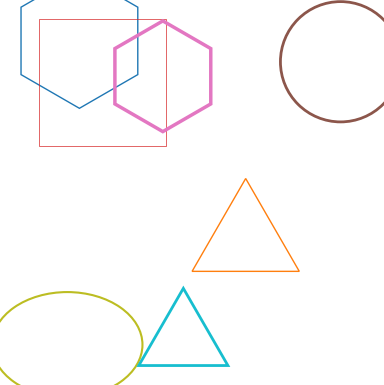[{"shape": "hexagon", "thickness": 1, "radius": 0.88, "center": [0.206, 0.894]}, {"shape": "triangle", "thickness": 1, "radius": 0.8, "center": [0.638, 0.376]}, {"shape": "square", "thickness": 0.5, "radius": 0.82, "center": [0.266, 0.786]}, {"shape": "circle", "thickness": 2, "radius": 0.78, "center": [0.885, 0.84]}, {"shape": "hexagon", "thickness": 2.5, "radius": 0.72, "center": [0.423, 0.802]}, {"shape": "oval", "thickness": 1.5, "radius": 0.98, "center": [0.175, 0.105]}, {"shape": "triangle", "thickness": 2, "radius": 0.67, "center": [0.476, 0.117]}]